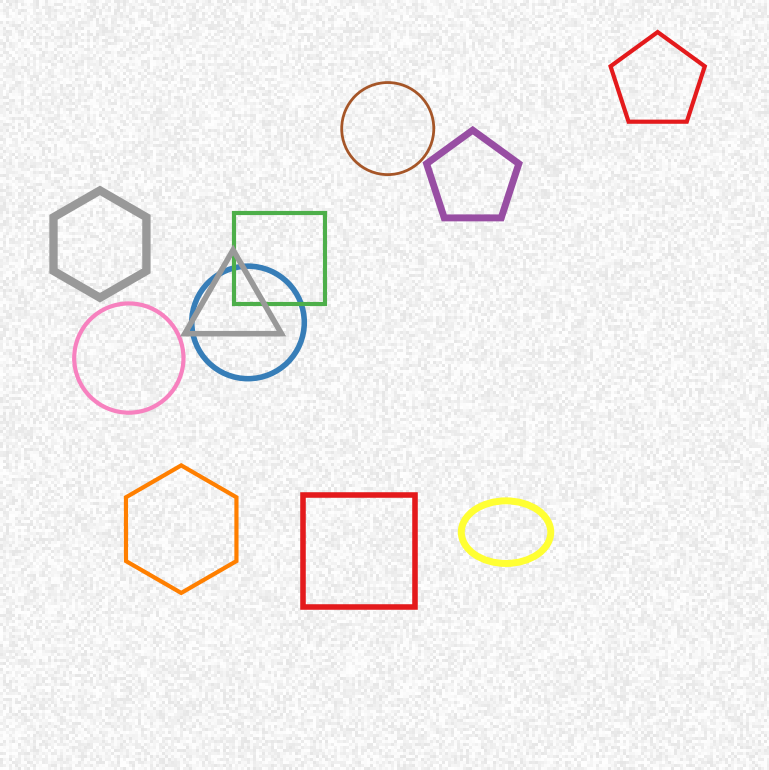[{"shape": "square", "thickness": 2, "radius": 0.36, "center": [0.466, 0.284]}, {"shape": "pentagon", "thickness": 1.5, "radius": 0.32, "center": [0.854, 0.894]}, {"shape": "circle", "thickness": 2, "radius": 0.37, "center": [0.322, 0.581]}, {"shape": "square", "thickness": 1.5, "radius": 0.3, "center": [0.363, 0.665]}, {"shape": "pentagon", "thickness": 2.5, "radius": 0.31, "center": [0.614, 0.768]}, {"shape": "hexagon", "thickness": 1.5, "radius": 0.41, "center": [0.235, 0.313]}, {"shape": "oval", "thickness": 2.5, "radius": 0.29, "center": [0.657, 0.309]}, {"shape": "circle", "thickness": 1, "radius": 0.3, "center": [0.504, 0.833]}, {"shape": "circle", "thickness": 1.5, "radius": 0.35, "center": [0.167, 0.535]}, {"shape": "triangle", "thickness": 2, "radius": 0.36, "center": [0.303, 0.603]}, {"shape": "hexagon", "thickness": 3, "radius": 0.35, "center": [0.13, 0.683]}]